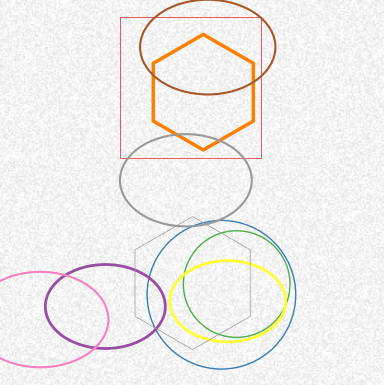[{"shape": "square", "thickness": 0.5, "radius": 0.92, "center": [0.494, 0.773]}, {"shape": "circle", "thickness": 1, "radius": 0.97, "center": [0.575, 0.234]}, {"shape": "circle", "thickness": 1, "radius": 0.69, "center": [0.615, 0.262]}, {"shape": "oval", "thickness": 2, "radius": 0.78, "center": [0.274, 0.204]}, {"shape": "hexagon", "thickness": 2.5, "radius": 0.75, "center": [0.528, 0.761]}, {"shape": "oval", "thickness": 2, "radius": 0.75, "center": [0.591, 0.217]}, {"shape": "oval", "thickness": 1.5, "radius": 0.88, "center": [0.54, 0.878]}, {"shape": "oval", "thickness": 1.5, "radius": 0.89, "center": [0.105, 0.17]}, {"shape": "hexagon", "thickness": 0.5, "radius": 0.86, "center": [0.5, 0.265]}, {"shape": "oval", "thickness": 1.5, "radius": 0.86, "center": [0.483, 0.532]}]